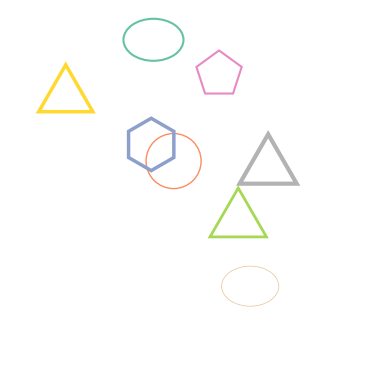[{"shape": "oval", "thickness": 1.5, "radius": 0.39, "center": [0.399, 0.897]}, {"shape": "circle", "thickness": 1, "radius": 0.36, "center": [0.451, 0.582]}, {"shape": "hexagon", "thickness": 2.5, "radius": 0.34, "center": [0.393, 0.625]}, {"shape": "pentagon", "thickness": 1.5, "radius": 0.31, "center": [0.569, 0.807]}, {"shape": "triangle", "thickness": 2, "radius": 0.42, "center": [0.619, 0.427]}, {"shape": "triangle", "thickness": 2.5, "radius": 0.41, "center": [0.171, 0.75]}, {"shape": "oval", "thickness": 0.5, "radius": 0.37, "center": [0.65, 0.257]}, {"shape": "triangle", "thickness": 3, "radius": 0.43, "center": [0.697, 0.566]}]